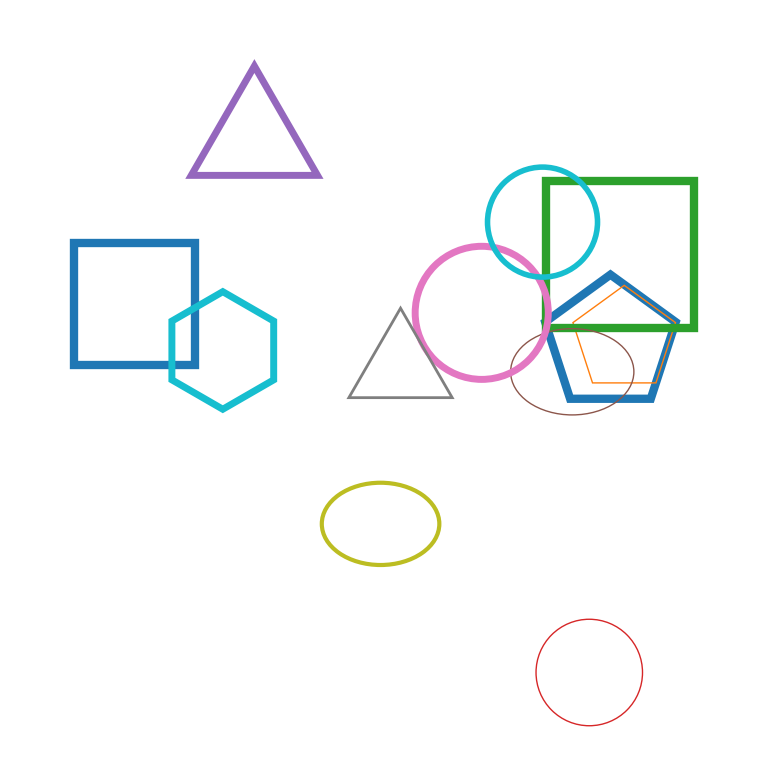[{"shape": "pentagon", "thickness": 3, "radius": 0.45, "center": [0.793, 0.554]}, {"shape": "square", "thickness": 3, "radius": 0.4, "center": [0.175, 0.605]}, {"shape": "pentagon", "thickness": 0.5, "radius": 0.35, "center": [0.811, 0.559]}, {"shape": "square", "thickness": 3, "radius": 0.48, "center": [0.805, 0.67]}, {"shape": "circle", "thickness": 0.5, "radius": 0.35, "center": [0.765, 0.127]}, {"shape": "triangle", "thickness": 2.5, "radius": 0.47, "center": [0.33, 0.82]}, {"shape": "oval", "thickness": 0.5, "radius": 0.4, "center": [0.743, 0.517]}, {"shape": "circle", "thickness": 2.5, "radius": 0.43, "center": [0.626, 0.594]}, {"shape": "triangle", "thickness": 1, "radius": 0.39, "center": [0.52, 0.522]}, {"shape": "oval", "thickness": 1.5, "radius": 0.38, "center": [0.494, 0.32]}, {"shape": "circle", "thickness": 2, "radius": 0.36, "center": [0.705, 0.712]}, {"shape": "hexagon", "thickness": 2.5, "radius": 0.38, "center": [0.289, 0.545]}]